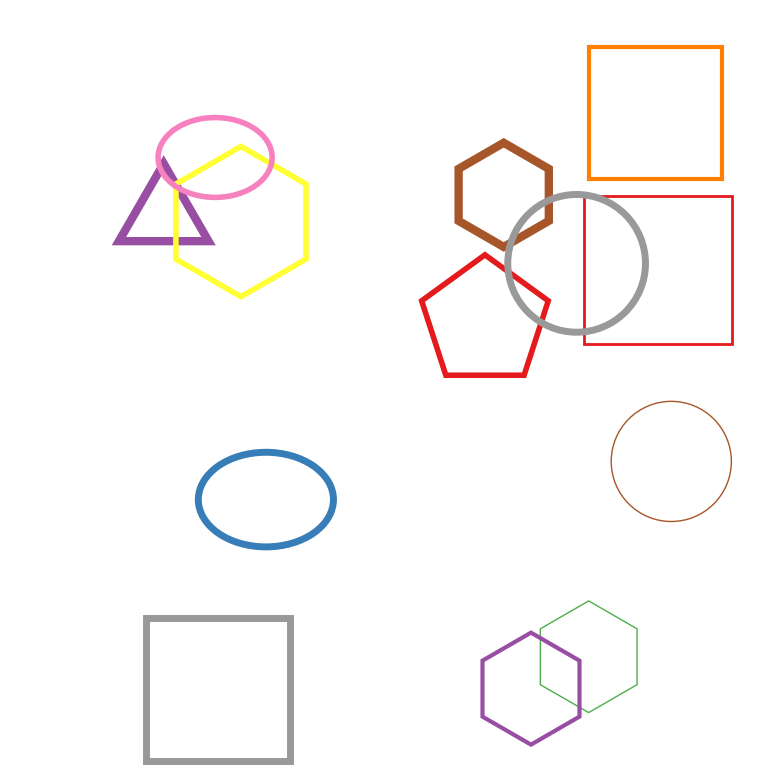[{"shape": "square", "thickness": 1, "radius": 0.48, "center": [0.855, 0.649]}, {"shape": "pentagon", "thickness": 2, "radius": 0.43, "center": [0.63, 0.583]}, {"shape": "oval", "thickness": 2.5, "radius": 0.44, "center": [0.345, 0.351]}, {"shape": "hexagon", "thickness": 0.5, "radius": 0.36, "center": [0.765, 0.147]}, {"shape": "triangle", "thickness": 3, "radius": 0.34, "center": [0.213, 0.72]}, {"shape": "hexagon", "thickness": 1.5, "radius": 0.36, "center": [0.69, 0.106]}, {"shape": "square", "thickness": 1.5, "radius": 0.43, "center": [0.851, 0.853]}, {"shape": "hexagon", "thickness": 2, "radius": 0.49, "center": [0.313, 0.712]}, {"shape": "circle", "thickness": 0.5, "radius": 0.39, "center": [0.872, 0.401]}, {"shape": "hexagon", "thickness": 3, "radius": 0.34, "center": [0.654, 0.747]}, {"shape": "oval", "thickness": 2, "radius": 0.37, "center": [0.279, 0.795]}, {"shape": "square", "thickness": 2.5, "radius": 0.47, "center": [0.283, 0.105]}, {"shape": "circle", "thickness": 2.5, "radius": 0.45, "center": [0.749, 0.658]}]